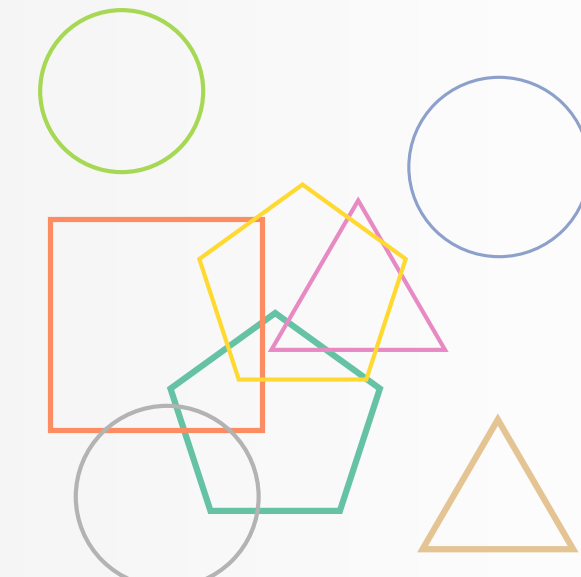[{"shape": "pentagon", "thickness": 3, "radius": 0.95, "center": [0.473, 0.268]}, {"shape": "square", "thickness": 2.5, "radius": 0.91, "center": [0.269, 0.438]}, {"shape": "circle", "thickness": 1.5, "radius": 0.78, "center": [0.859, 0.71]}, {"shape": "triangle", "thickness": 2, "radius": 0.86, "center": [0.616, 0.48]}, {"shape": "circle", "thickness": 2, "radius": 0.7, "center": [0.209, 0.841]}, {"shape": "pentagon", "thickness": 2, "radius": 0.93, "center": [0.52, 0.493]}, {"shape": "triangle", "thickness": 3, "radius": 0.75, "center": [0.857, 0.123]}, {"shape": "circle", "thickness": 2, "radius": 0.79, "center": [0.288, 0.139]}]